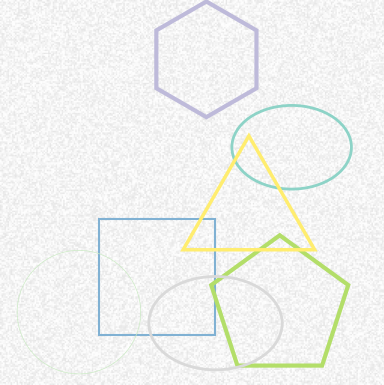[{"shape": "oval", "thickness": 2, "radius": 0.78, "center": [0.758, 0.617]}, {"shape": "hexagon", "thickness": 3, "radius": 0.75, "center": [0.536, 0.846]}, {"shape": "square", "thickness": 1.5, "radius": 0.75, "center": [0.407, 0.281]}, {"shape": "pentagon", "thickness": 3, "radius": 0.94, "center": [0.727, 0.202]}, {"shape": "oval", "thickness": 2, "radius": 0.87, "center": [0.56, 0.161]}, {"shape": "circle", "thickness": 0.5, "radius": 0.8, "center": [0.205, 0.189]}, {"shape": "triangle", "thickness": 2.5, "radius": 0.99, "center": [0.646, 0.45]}]